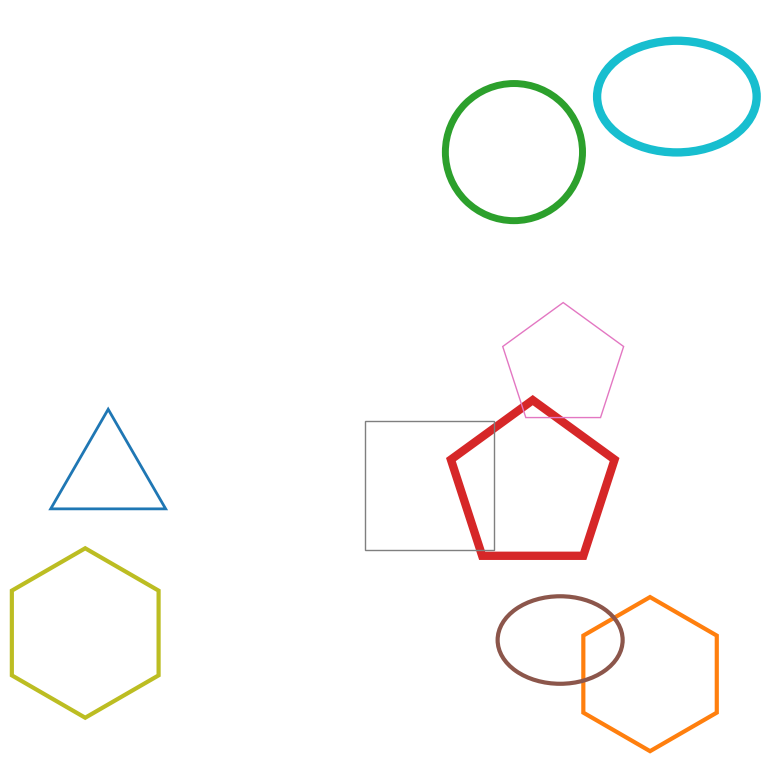[{"shape": "triangle", "thickness": 1, "radius": 0.43, "center": [0.14, 0.382]}, {"shape": "hexagon", "thickness": 1.5, "radius": 0.5, "center": [0.844, 0.125]}, {"shape": "circle", "thickness": 2.5, "radius": 0.45, "center": [0.667, 0.802]}, {"shape": "pentagon", "thickness": 3, "radius": 0.56, "center": [0.692, 0.369]}, {"shape": "oval", "thickness": 1.5, "radius": 0.41, "center": [0.727, 0.169]}, {"shape": "pentagon", "thickness": 0.5, "radius": 0.41, "center": [0.731, 0.524]}, {"shape": "square", "thickness": 0.5, "radius": 0.42, "center": [0.558, 0.37]}, {"shape": "hexagon", "thickness": 1.5, "radius": 0.55, "center": [0.111, 0.178]}, {"shape": "oval", "thickness": 3, "radius": 0.52, "center": [0.879, 0.875]}]